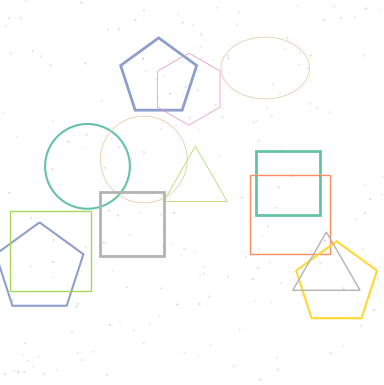[{"shape": "square", "thickness": 2, "radius": 0.42, "center": [0.749, 0.524]}, {"shape": "circle", "thickness": 1.5, "radius": 0.55, "center": [0.227, 0.568]}, {"shape": "square", "thickness": 1, "radius": 0.52, "center": [0.754, 0.443]}, {"shape": "pentagon", "thickness": 2, "radius": 0.52, "center": [0.412, 0.798]}, {"shape": "pentagon", "thickness": 1.5, "radius": 0.6, "center": [0.103, 0.303]}, {"shape": "hexagon", "thickness": 0.5, "radius": 0.47, "center": [0.49, 0.769]}, {"shape": "square", "thickness": 1, "radius": 0.52, "center": [0.131, 0.349]}, {"shape": "triangle", "thickness": 0.5, "radius": 0.48, "center": [0.508, 0.525]}, {"shape": "pentagon", "thickness": 1.5, "radius": 0.55, "center": [0.874, 0.263]}, {"shape": "oval", "thickness": 0.5, "radius": 0.57, "center": [0.689, 0.823]}, {"shape": "circle", "thickness": 0.5, "radius": 0.56, "center": [0.373, 0.586]}, {"shape": "square", "thickness": 2, "radius": 0.41, "center": [0.343, 0.418]}, {"shape": "triangle", "thickness": 1, "radius": 0.5, "center": [0.848, 0.296]}]